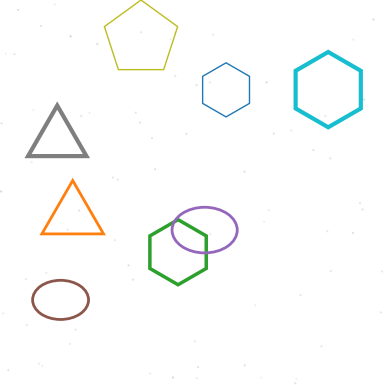[{"shape": "hexagon", "thickness": 1, "radius": 0.35, "center": [0.587, 0.767]}, {"shape": "triangle", "thickness": 2, "radius": 0.46, "center": [0.189, 0.439]}, {"shape": "hexagon", "thickness": 2.5, "radius": 0.42, "center": [0.463, 0.345]}, {"shape": "oval", "thickness": 2, "radius": 0.42, "center": [0.532, 0.402]}, {"shape": "oval", "thickness": 2, "radius": 0.36, "center": [0.157, 0.221]}, {"shape": "triangle", "thickness": 3, "radius": 0.44, "center": [0.149, 0.638]}, {"shape": "pentagon", "thickness": 1, "radius": 0.5, "center": [0.366, 0.9]}, {"shape": "hexagon", "thickness": 3, "radius": 0.49, "center": [0.853, 0.767]}]